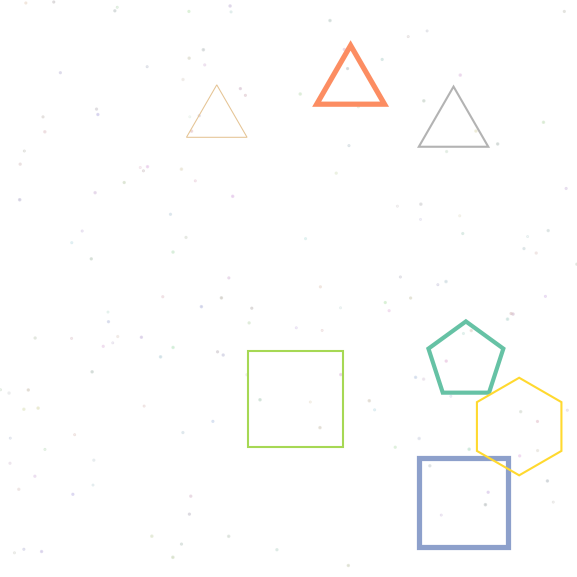[{"shape": "pentagon", "thickness": 2, "radius": 0.34, "center": [0.807, 0.374]}, {"shape": "triangle", "thickness": 2.5, "radius": 0.34, "center": [0.607, 0.853]}, {"shape": "square", "thickness": 2.5, "radius": 0.39, "center": [0.803, 0.129]}, {"shape": "square", "thickness": 1, "radius": 0.41, "center": [0.511, 0.308]}, {"shape": "hexagon", "thickness": 1, "radius": 0.42, "center": [0.899, 0.261]}, {"shape": "triangle", "thickness": 0.5, "radius": 0.3, "center": [0.375, 0.792]}, {"shape": "triangle", "thickness": 1, "radius": 0.35, "center": [0.785, 0.78]}]